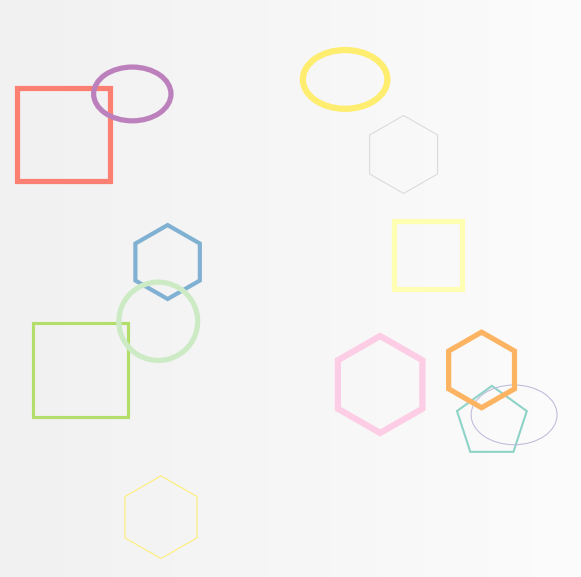[{"shape": "pentagon", "thickness": 1, "radius": 0.32, "center": [0.846, 0.268]}, {"shape": "square", "thickness": 2.5, "radius": 0.29, "center": [0.737, 0.557]}, {"shape": "oval", "thickness": 0.5, "radius": 0.37, "center": [0.884, 0.281]}, {"shape": "square", "thickness": 2.5, "radius": 0.4, "center": [0.109, 0.766]}, {"shape": "hexagon", "thickness": 2, "radius": 0.32, "center": [0.288, 0.545]}, {"shape": "hexagon", "thickness": 2.5, "radius": 0.33, "center": [0.829, 0.359]}, {"shape": "square", "thickness": 1.5, "radius": 0.41, "center": [0.139, 0.358]}, {"shape": "hexagon", "thickness": 3, "radius": 0.42, "center": [0.654, 0.333]}, {"shape": "hexagon", "thickness": 0.5, "radius": 0.34, "center": [0.694, 0.732]}, {"shape": "oval", "thickness": 2.5, "radius": 0.33, "center": [0.228, 0.836]}, {"shape": "circle", "thickness": 2.5, "radius": 0.34, "center": [0.272, 0.443]}, {"shape": "oval", "thickness": 3, "radius": 0.36, "center": [0.594, 0.862]}, {"shape": "hexagon", "thickness": 0.5, "radius": 0.36, "center": [0.277, 0.104]}]